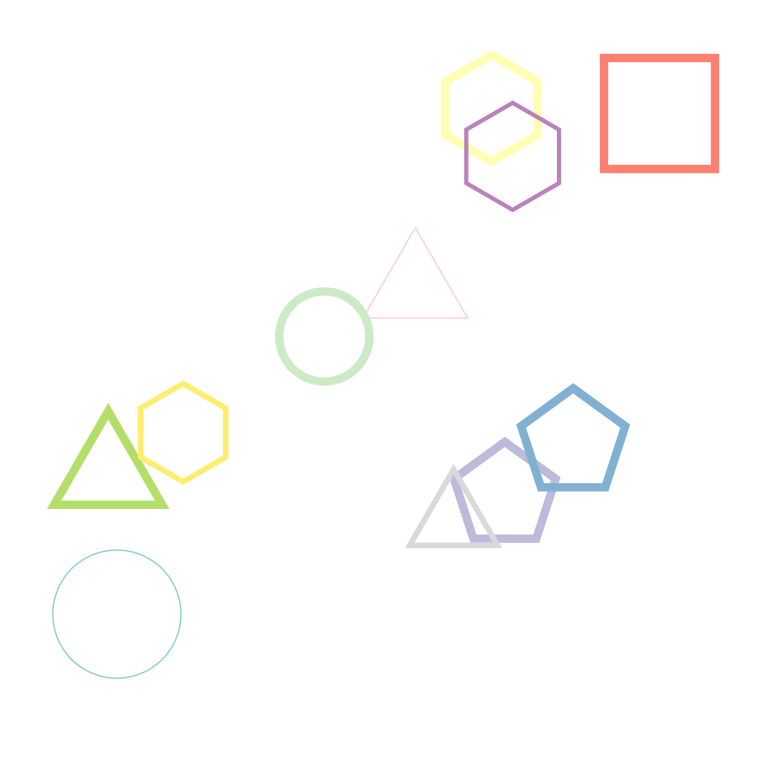[{"shape": "circle", "thickness": 0.5, "radius": 0.42, "center": [0.152, 0.202]}, {"shape": "hexagon", "thickness": 3, "radius": 0.35, "center": [0.638, 0.86]}, {"shape": "pentagon", "thickness": 3, "radius": 0.35, "center": [0.656, 0.357]}, {"shape": "square", "thickness": 3, "radius": 0.36, "center": [0.856, 0.853]}, {"shape": "pentagon", "thickness": 3, "radius": 0.36, "center": [0.744, 0.425]}, {"shape": "triangle", "thickness": 3, "radius": 0.41, "center": [0.141, 0.385]}, {"shape": "triangle", "thickness": 0.5, "radius": 0.39, "center": [0.539, 0.626]}, {"shape": "triangle", "thickness": 2, "radius": 0.33, "center": [0.589, 0.325]}, {"shape": "hexagon", "thickness": 1.5, "radius": 0.35, "center": [0.666, 0.797]}, {"shape": "circle", "thickness": 3, "radius": 0.29, "center": [0.421, 0.563]}, {"shape": "hexagon", "thickness": 2, "radius": 0.32, "center": [0.238, 0.438]}]